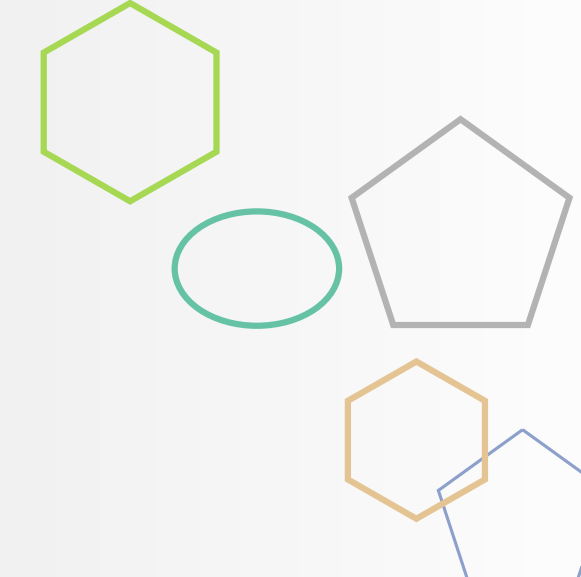[{"shape": "oval", "thickness": 3, "radius": 0.71, "center": [0.442, 0.534]}, {"shape": "pentagon", "thickness": 1.5, "radius": 0.76, "center": [0.899, 0.103]}, {"shape": "hexagon", "thickness": 3, "radius": 0.86, "center": [0.224, 0.822]}, {"shape": "hexagon", "thickness": 3, "radius": 0.68, "center": [0.716, 0.237]}, {"shape": "pentagon", "thickness": 3, "radius": 0.98, "center": [0.792, 0.596]}]